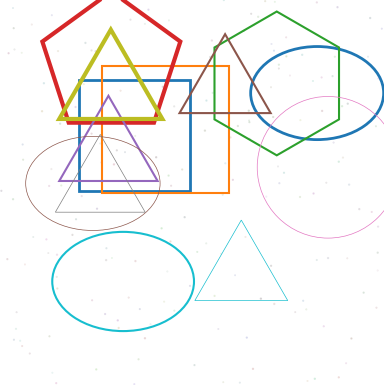[{"shape": "square", "thickness": 2, "radius": 0.72, "center": [0.348, 0.648]}, {"shape": "oval", "thickness": 2, "radius": 0.86, "center": [0.824, 0.758]}, {"shape": "square", "thickness": 1.5, "radius": 0.83, "center": [0.43, 0.664]}, {"shape": "hexagon", "thickness": 1.5, "radius": 0.93, "center": [0.719, 0.783]}, {"shape": "pentagon", "thickness": 3, "radius": 0.94, "center": [0.289, 0.834]}, {"shape": "triangle", "thickness": 1.5, "radius": 0.74, "center": [0.282, 0.604]}, {"shape": "oval", "thickness": 0.5, "radius": 0.87, "center": [0.241, 0.524]}, {"shape": "triangle", "thickness": 1.5, "radius": 0.68, "center": [0.585, 0.775]}, {"shape": "circle", "thickness": 0.5, "radius": 0.92, "center": [0.852, 0.566]}, {"shape": "triangle", "thickness": 0.5, "radius": 0.67, "center": [0.26, 0.516]}, {"shape": "triangle", "thickness": 3, "radius": 0.77, "center": [0.288, 0.768]}, {"shape": "oval", "thickness": 1.5, "radius": 0.92, "center": [0.32, 0.269]}, {"shape": "triangle", "thickness": 0.5, "radius": 0.7, "center": [0.627, 0.289]}]